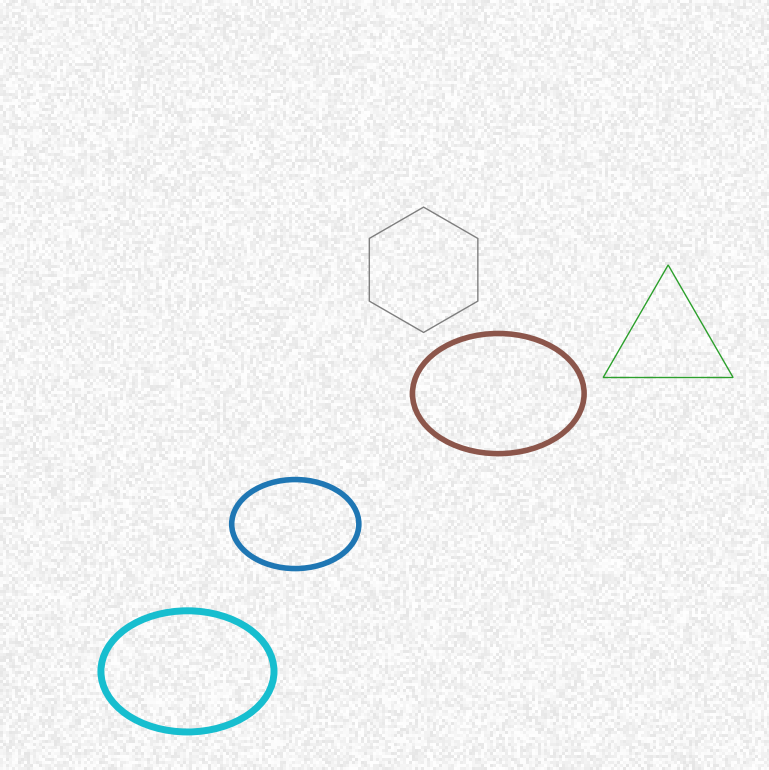[{"shape": "oval", "thickness": 2, "radius": 0.41, "center": [0.383, 0.319]}, {"shape": "triangle", "thickness": 0.5, "radius": 0.49, "center": [0.868, 0.558]}, {"shape": "oval", "thickness": 2, "radius": 0.56, "center": [0.647, 0.489]}, {"shape": "hexagon", "thickness": 0.5, "radius": 0.41, "center": [0.55, 0.65]}, {"shape": "oval", "thickness": 2.5, "radius": 0.56, "center": [0.243, 0.128]}]